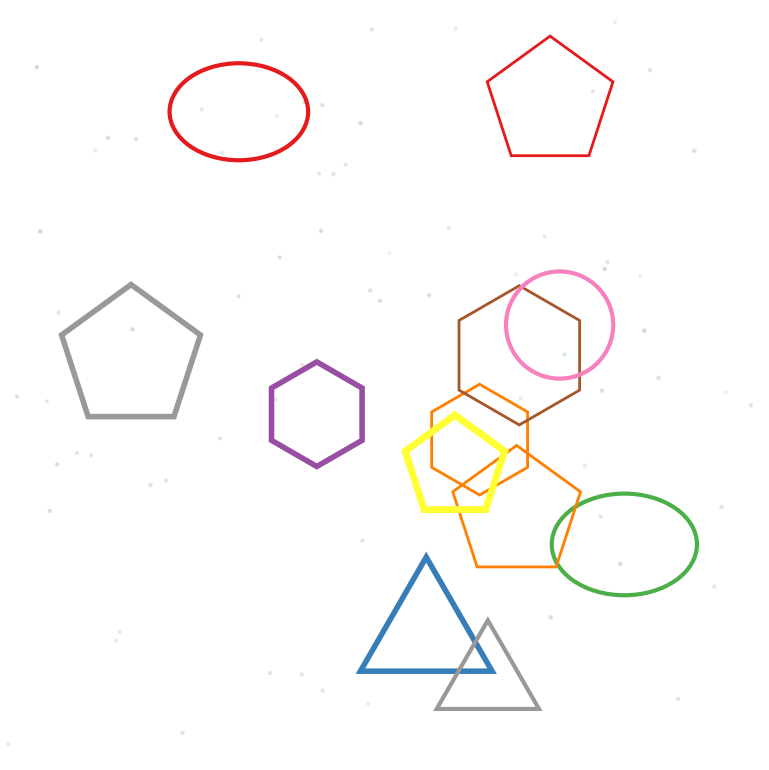[{"shape": "pentagon", "thickness": 1, "radius": 0.43, "center": [0.714, 0.867]}, {"shape": "oval", "thickness": 1.5, "radius": 0.45, "center": [0.31, 0.855]}, {"shape": "triangle", "thickness": 2, "radius": 0.49, "center": [0.554, 0.178]}, {"shape": "oval", "thickness": 1.5, "radius": 0.47, "center": [0.811, 0.293]}, {"shape": "hexagon", "thickness": 2, "radius": 0.34, "center": [0.411, 0.462]}, {"shape": "hexagon", "thickness": 1, "radius": 0.36, "center": [0.623, 0.429]}, {"shape": "pentagon", "thickness": 1, "radius": 0.44, "center": [0.671, 0.334]}, {"shape": "pentagon", "thickness": 2.5, "radius": 0.34, "center": [0.591, 0.393]}, {"shape": "hexagon", "thickness": 1, "radius": 0.45, "center": [0.674, 0.539]}, {"shape": "circle", "thickness": 1.5, "radius": 0.35, "center": [0.727, 0.578]}, {"shape": "pentagon", "thickness": 2, "radius": 0.47, "center": [0.17, 0.536]}, {"shape": "triangle", "thickness": 1.5, "radius": 0.38, "center": [0.634, 0.118]}]